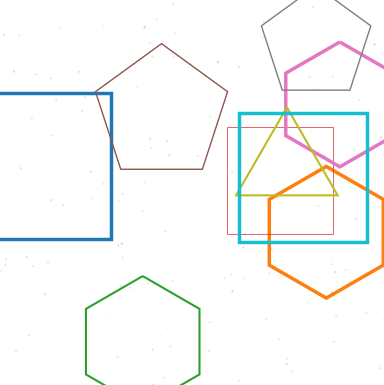[{"shape": "square", "thickness": 2.5, "radius": 0.94, "center": [0.101, 0.569]}, {"shape": "hexagon", "thickness": 2.5, "radius": 0.85, "center": [0.848, 0.397]}, {"shape": "hexagon", "thickness": 1.5, "radius": 0.85, "center": [0.371, 0.113]}, {"shape": "square", "thickness": 0.5, "radius": 0.69, "center": [0.728, 0.531]}, {"shape": "pentagon", "thickness": 1, "radius": 0.9, "center": [0.42, 0.706]}, {"shape": "hexagon", "thickness": 2.5, "radius": 0.81, "center": [0.883, 0.729]}, {"shape": "pentagon", "thickness": 1, "radius": 0.75, "center": [0.821, 0.887]}, {"shape": "triangle", "thickness": 1.5, "radius": 0.76, "center": [0.745, 0.569]}, {"shape": "square", "thickness": 2.5, "radius": 0.83, "center": [0.787, 0.539]}]